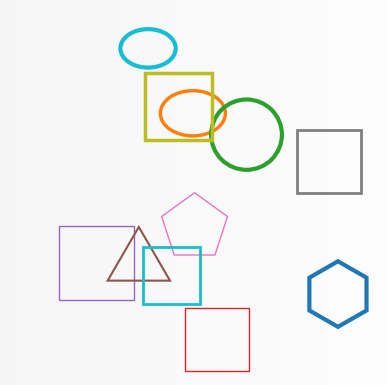[{"shape": "hexagon", "thickness": 3, "radius": 0.43, "center": [0.872, 0.236]}, {"shape": "oval", "thickness": 2.5, "radius": 0.42, "center": [0.498, 0.706]}, {"shape": "circle", "thickness": 3, "radius": 0.46, "center": [0.636, 0.65]}, {"shape": "square", "thickness": 1, "radius": 0.41, "center": [0.56, 0.118]}, {"shape": "square", "thickness": 1, "radius": 0.48, "center": [0.248, 0.316]}, {"shape": "triangle", "thickness": 1.5, "radius": 0.46, "center": [0.358, 0.318]}, {"shape": "pentagon", "thickness": 1, "radius": 0.45, "center": [0.502, 0.41]}, {"shape": "square", "thickness": 2, "radius": 0.41, "center": [0.85, 0.58]}, {"shape": "square", "thickness": 2.5, "radius": 0.44, "center": [0.461, 0.723]}, {"shape": "oval", "thickness": 3, "radius": 0.36, "center": [0.382, 0.874]}, {"shape": "square", "thickness": 2, "radius": 0.37, "center": [0.442, 0.284]}]